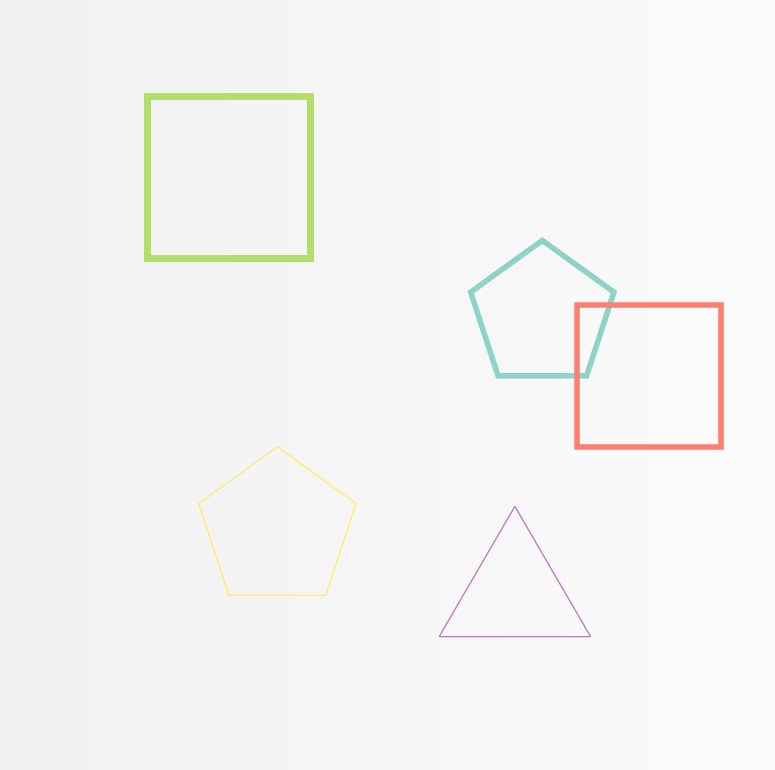[{"shape": "pentagon", "thickness": 2, "radius": 0.49, "center": [0.7, 0.591]}, {"shape": "square", "thickness": 2, "radius": 0.46, "center": [0.837, 0.512]}, {"shape": "square", "thickness": 2.5, "radius": 0.53, "center": [0.295, 0.77]}, {"shape": "triangle", "thickness": 0.5, "radius": 0.56, "center": [0.664, 0.23]}, {"shape": "pentagon", "thickness": 0.5, "radius": 0.53, "center": [0.358, 0.313]}]